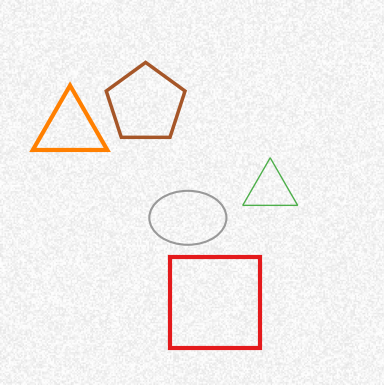[{"shape": "square", "thickness": 3, "radius": 0.59, "center": [0.559, 0.214]}, {"shape": "triangle", "thickness": 1, "radius": 0.41, "center": [0.702, 0.508]}, {"shape": "triangle", "thickness": 3, "radius": 0.56, "center": [0.182, 0.666]}, {"shape": "pentagon", "thickness": 2.5, "radius": 0.54, "center": [0.378, 0.73]}, {"shape": "oval", "thickness": 1.5, "radius": 0.5, "center": [0.488, 0.434]}]